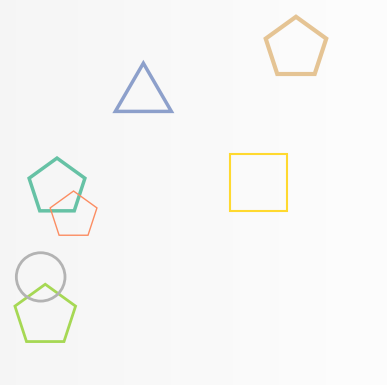[{"shape": "pentagon", "thickness": 2.5, "radius": 0.38, "center": [0.147, 0.514]}, {"shape": "pentagon", "thickness": 1, "radius": 0.32, "center": [0.19, 0.44]}, {"shape": "triangle", "thickness": 2.5, "radius": 0.42, "center": [0.37, 0.752]}, {"shape": "pentagon", "thickness": 2, "radius": 0.41, "center": [0.117, 0.179]}, {"shape": "square", "thickness": 1.5, "radius": 0.37, "center": [0.667, 0.525]}, {"shape": "pentagon", "thickness": 3, "radius": 0.41, "center": [0.764, 0.874]}, {"shape": "circle", "thickness": 2, "radius": 0.31, "center": [0.105, 0.281]}]